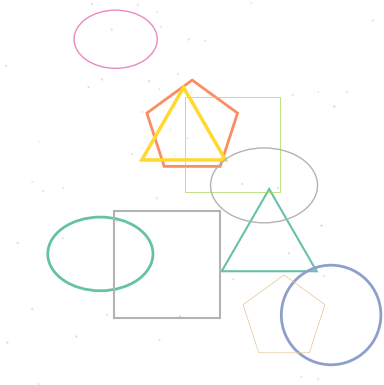[{"shape": "oval", "thickness": 2, "radius": 0.68, "center": [0.261, 0.34]}, {"shape": "triangle", "thickness": 1.5, "radius": 0.71, "center": [0.699, 0.367]}, {"shape": "pentagon", "thickness": 2, "radius": 0.62, "center": [0.499, 0.668]}, {"shape": "circle", "thickness": 2, "radius": 0.65, "center": [0.86, 0.182]}, {"shape": "oval", "thickness": 1, "radius": 0.54, "center": [0.3, 0.898]}, {"shape": "square", "thickness": 0.5, "radius": 0.62, "center": [0.603, 0.626]}, {"shape": "triangle", "thickness": 2.5, "radius": 0.63, "center": [0.477, 0.647]}, {"shape": "pentagon", "thickness": 0.5, "radius": 0.56, "center": [0.738, 0.174]}, {"shape": "oval", "thickness": 1, "radius": 0.69, "center": [0.686, 0.518]}, {"shape": "square", "thickness": 1.5, "radius": 0.69, "center": [0.433, 0.313]}]